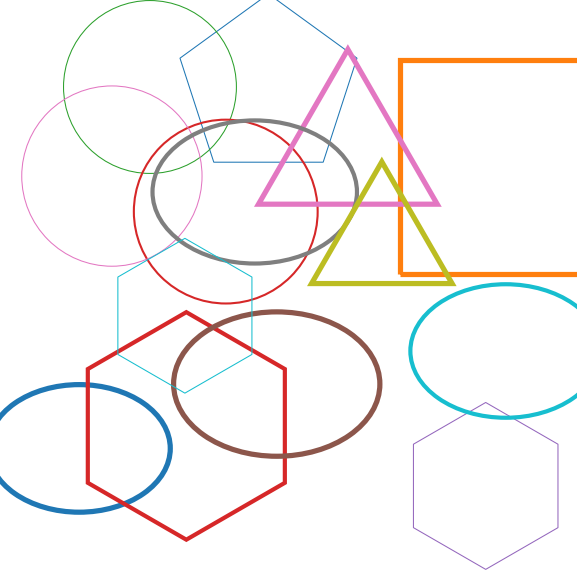[{"shape": "oval", "thickness": 2.5, "radius": 0.79, "center": [0.137, 0.223]}, {"shape": "pentagon", "thickness": 0.5, "radius": 0.81, "center": [0.465, 0.849]}, {"shape": "square", "thickness": 2.5, "radius": 0.93, "center": [0.878, 0.71]}, {"shape": "circle", "thickness": 0.5, "radius": 0.75, "center": [0.26, 0.849]}, {"shape": "hexagon", "thickness": 2, "radius": 0.98, "center": [0.323, 0.262]}, {"shape": "circle", "thickness": 1, "radius": 0.8, "center": [0.391, 0.633]}, {"shape": "hexagon", "thickness": 0.5, "radius": 0.72, "center": [0.841, 0.158]}, {"shape": "oval", "thickness": 2.5, "radius": 0.89, "center": [0.479, 0.334]}, {"shape": "circle", "thickness": 0.5, "radius": 0.78, "center": [0.194, 0.694]}, {"shape": "triangle", "thickness": 2.5, "radius": 0.89, "center": [0.602, 0.735]}, {"shape": "oval", "thickness": 2, "radius": 0.89, "center": [0.441, 0.667]}, {"shape": "triangle", "thickness": 2.5, "radius": 0.7, "center": [0.661, 0.578]}, {"shape": "oval", "thickness": 2, "radius": 0.83, "center": [0.876, 0.391]}, {"shape": "hexagon", "thickness": 0.5, "radius": 0.67, "center": [0.32, 0.452]}]